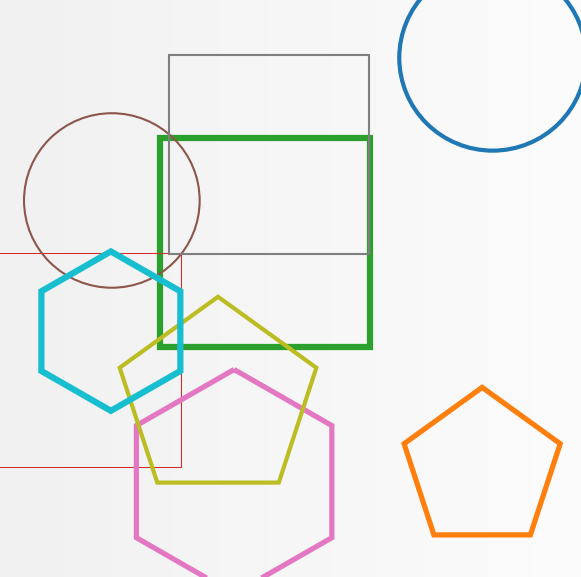[{"shape": "circle", "thickness": 2, "radius": 0.8, "center": [0.848, 0.899]}, {"shape": "pentagon", "thickness": 2.5, "radius": 0.71, "center": [0.829, 0.187]}, {"shape": "square", "thickness": 3, "radius": 0.9, "center": [0.456, 0.58]}, {"shape": "square", "thickness": 0.5, "radius": 0.93, "center": [0.126, 0.375]}, {"shape": "circle", "thickness": 1, "radius": 0.76, "center": [0.192, 0.652]}, {"shape": "hexagon", "thickness": 2.5, "radius": 0.97, "center": [0.403, 0.165]}, {"shape": "square", "thickness": 1, "radius": 0.86, "center": [0.463, 0.731]}, {"shape": "pentagon", "thickness": 2, "radius": 0.89, "center": [0.375, 0.307]}, {"shape": "hexagon", "thickness": 3, "radius": 0.69, "center": [0.191, 0.426]}]